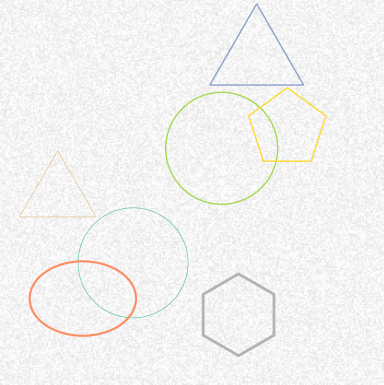[{"shape": "circle", "thickness": 0.5, "radius": 0.71, "center": [0.346, 0.317]}, {"shape": "oval", "thickness": 1.5, "radius": 0.69, "center": [0.215, 0.225]}, {"shape": "triangle", "thickness": 1, "radius": 0.7, "center": [0.667, 0.849]}, {"shape": "circle", "thickness": 1, "radius": 0.73, "center": [0.576, 0.615]}, {"shape": "pentagon", "thickness": 1, "radius": 0.53, "center": [0.746, 0.667]}, {"shape": "triangle", "thickness": 0.5, "radius": 0.57, "center": [0.15, 0.494]}, {"shape": "hexagon", "thickness": 2, "radius": 0.53, "center": [0.62, 0.182]}]